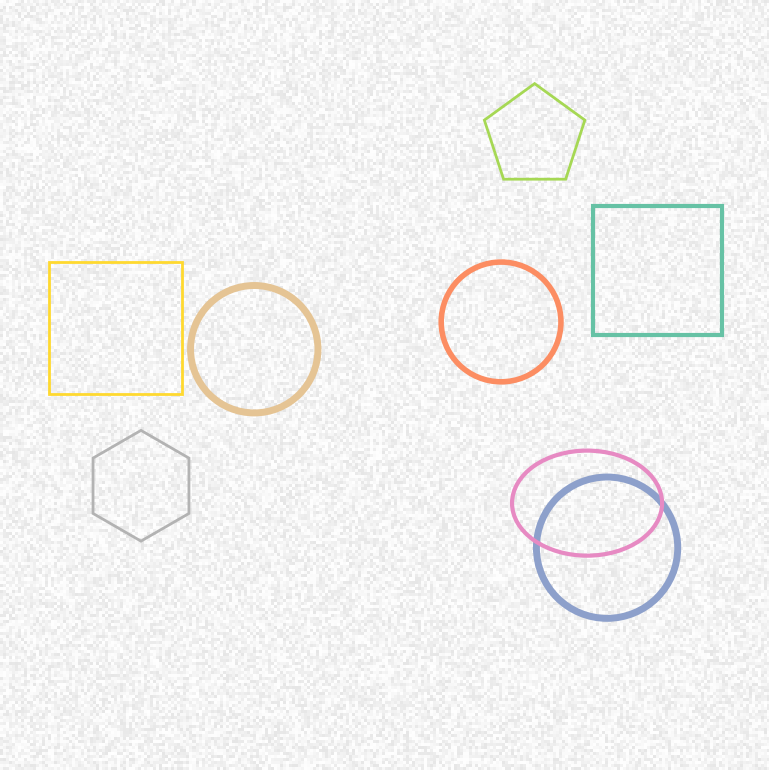[{"shape": "square", "thickness": 1.5, "radius": 0.42, "center": [0.854, 0.648]}, {"shape": "circle", "thickness": 2, "radius": 0.39, "center": [0.651, 0.582]}, {"shape": "circle", "thickness": 2.5, "radius": 0.46, "center": [0.788, 0.289]}, {"shape": "oval", "thickness": 1.5, "radius": 0.49, "center": [0.762, 0.347]}, {"shape": "pentagon", "thickness": 1, "radius": 0.34, "center": [0.694, 0.823]}, {"shape": "square", "thickness": 1, "radius": 0.43, "center": [0.15, 0.574]}, {"shape": "circle", "thickness": 2.5, "radius": 0.41, "center": [0.33, 0.546]}, {"shape": "hexagon", "thickness": 1, "radius": 0.36, "center": [0.183, 0.369]}]